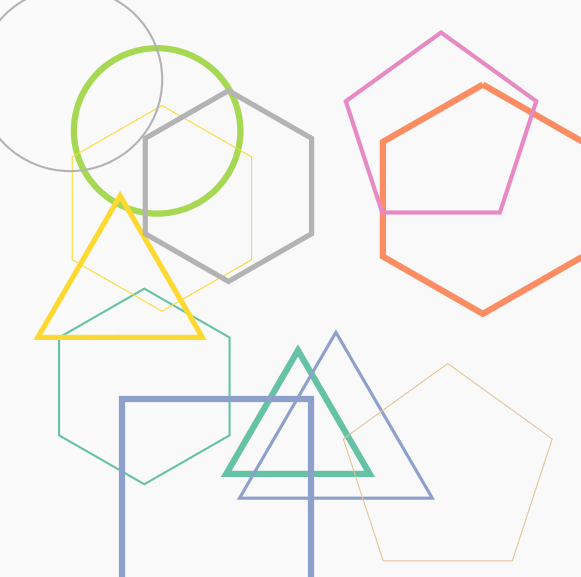[{"shape": "triangle", "thickness": 3, "radius": 0.71, "center": [0.513, 0.25]}, {"shape": "hexagon", "thickness": 1, "radius": 0.85, "center": [0.248, 0.33]}, {"shape": "hexagon", "thickness": 3, "radius": 0.99, "center": [0.831, 0.654]}, {"shape": "triangle", "thickness": 1.5, "radius": 0.96, "center": [0.578, 0.232]}, {"shape": "square", "thickness": 3, "radius": 0.81, "center": [0.372, 0.146]}, {"shape": "pentagon", "thickness": 2, "radius": 0.86, "center": [0.759, 0.771]}, {"shape": "circle", "thickness": 3, "radius": 0.72, "center": [0.27, 0.772]}, {"shape": "triangle", "thickness": 2.5, "radius": 0.82, "center": [0.207, 0.497]}, {"shape": "hexagon", "thickness": 0.5, "radius": 0.89, "center": [0.279, 0.638]}, {"shape": "pentagon", "thickness": 0.5, "radius": 0.94, "center": [0.77, 0.181]}, {"shape": "circle", "thickness": 1, "radius": 0.79, "center": [0.121, 0.861]}, {"shape": "hexagon", "thickness": 2.5, "radius": 0.83, "center": [0.393, 0.677]}]